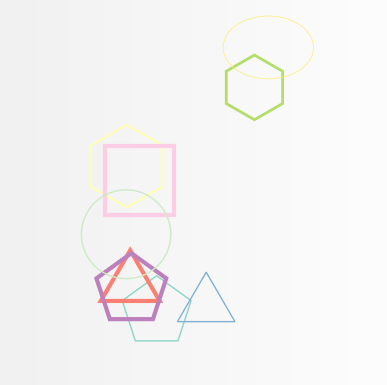[{"shape": "pentagon", "thickness": 1, "radius": 0.47, "center": [0.404, 0.19]}, {"shape": "hexagon", "thickness": 1.5, "radius": 0.54, "center": [0.327, 0.569]}, {"shape": "triangle", "thickness": 3, "radius": 0.44, "center": [0.336, 0.262]}, {"shape": "triangle", "thickness": 1, "radius": 0.43, "center": [0.532, 0.207]}, {"shape": "hexagon", "thickness": 2, "radius": 0.42, "center": [0.657, 0.773]}, {"shape": "square", "thickness": 3, "radius": 0.45, "center": [0.359, 0.532]}, {"shape": "pentagon", "thickness": 3, "radius": 0.47, "center": [0.339, 0.248]}, {"shape": "circle", "thickness": 1, "radius": 0.58, "center": [0.325, 0.392]}, {"shape": "oval", "thickness": 0.5, "radius": 0.58, "center": [0.692, 0.877]}]